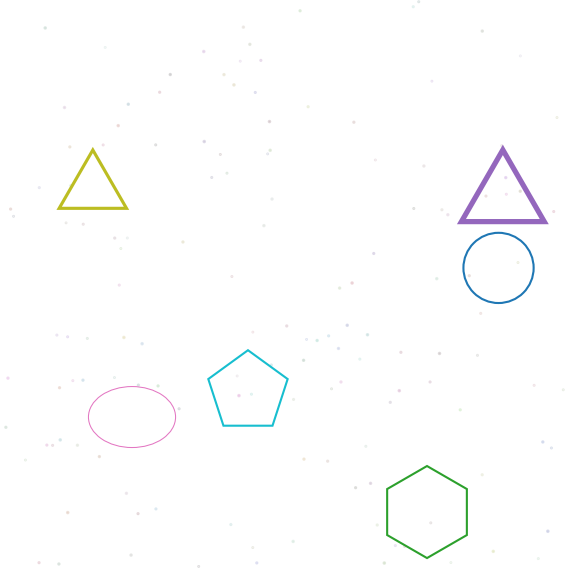[{"shape": "circle", "thickness": 1, "radius": 0.3, "center": [0.863, 0.535]}, {"shape": "hexagon", "thickness": 1, "radius": 0.4, "center": [0.739, 0.112]}, {"shape": "triangle", "thickness": 2.5, "radius": 0.41, "center": [0.871, 0.657]}, {"shape": "oval", "thickness": 0.5, "radius": 0.38, "center": [0.229, 0.277]}, {"shape": "triangle", "thickness": 1.5, "radius": 0.34, "center": [0.161, 0.672]}, {"shape": "pentagon", "thickness": 1, "radius": 0.36, "center": [0.429, 0.32]}]